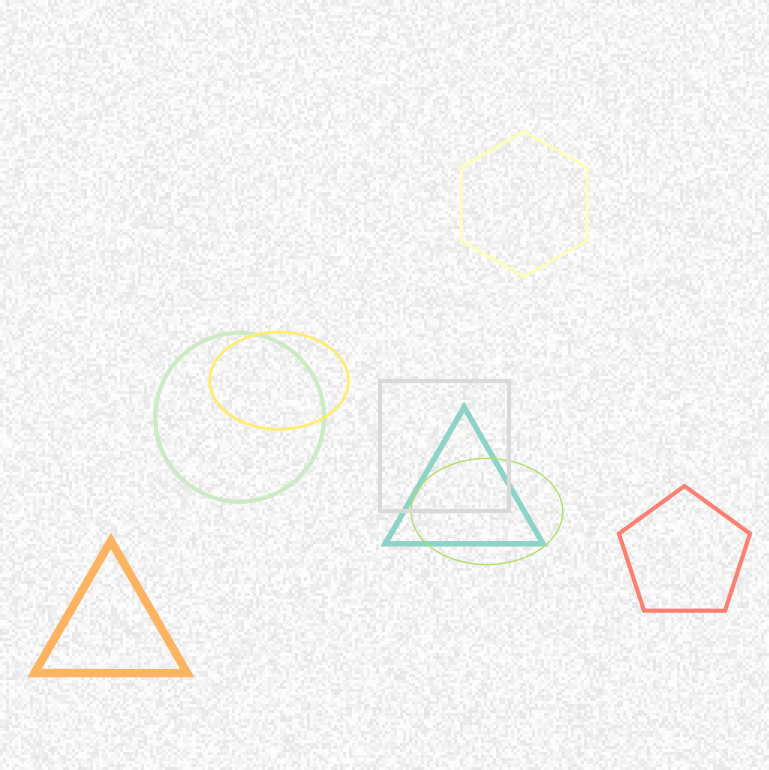[{"shape": "triangle", "thickness": 2, "radius": 0.59, "center": [0.603, 0.353]}, {"shape": "hexagon", "thickness": 1, "radius": 0.47, "center": [0.68, 0.735]}, {"shape": "pentagon", "thickness": 1.5, "radius": 0.45, "center": [0.889, 0.279]}, {"shape": "triangle", "thickness": 3, "radius": 0.57, "center": [0.144, 0.183]}, {"shape": "oval", "thickness": 0.5, "radius": 0.49, "center": [0.632, 0.336]}, {"shape": "square", "thickness": 1.5, "radius": 0.42, "center": [0.577, 0.421]}, {"shape": "circle", "thickness": 1.5, "radius": 0.55, "center": [0.311, 0.458]}, {"shape": "oval", "thickness": 1, "radius": 0.45, "center": [0.362, 0.506]}]